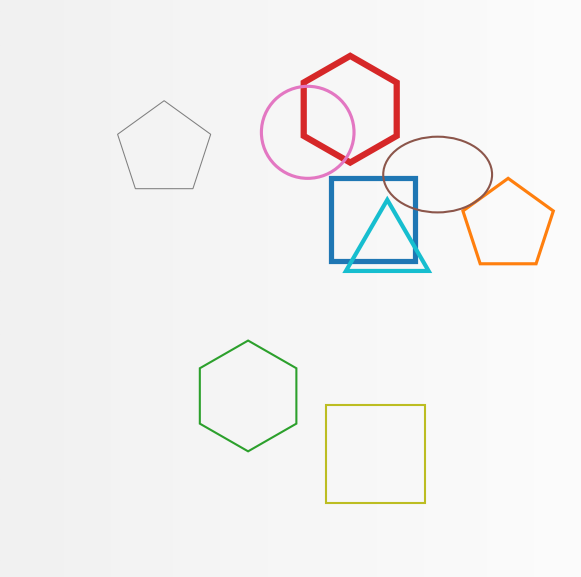[{"shape": "square", "thickness": 2.5, "radius": 0.36, "center": [0.642, 0.619]}, {"shape": "pentagon", "thickness": 1.5, "radius": 0.41, "center": [0.874, 0.609]}, {"shape": "hexagon", "thickness": 1, "radius": 0.48, "center": [0.427, 0.314]}, {"shape": "hexagon", "thickness": 3, "radius": 0.46, "center": [0.603, 0.81]}, {"shape": "oval", "thickness": 1, "radius": 0.47, "center": [0.753, 0.697]}, {"shape": "circle", "thickness": 1.5, "radius": 0.4, "center": [0.529, 0.77]}, {"shape": "pentagon", "thickness": 0.5, "radius": 0.42, "center": [0.282, 0.741]}, {"shape": "square", "thickness": 1, "radius": 0.42, "center": [0.646, 0.213]}, {"shape": "triangle", "thickness": 2, "radius": 0.41, "center": [0.666, 0.571]}]